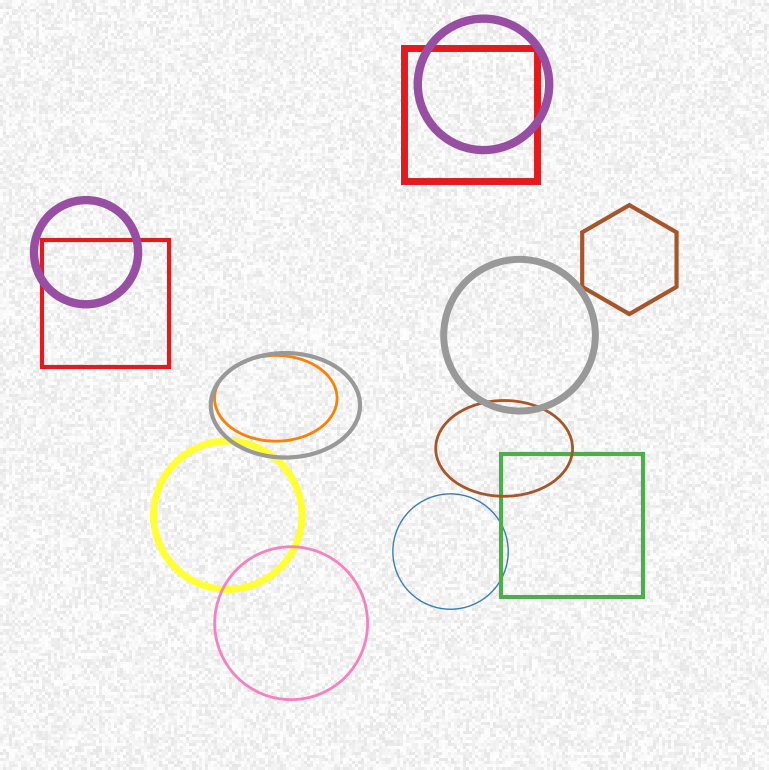[{"shape": "square", "thickness": 1.5, "radius": 0.41, "center": [0.137, 0.606]}, {"shape": "square", "thickness": 2.5, "radius": 0.43, "center": [0.611, 0.851]}, {"shape": "circle", "thickness": 0.5, "radius": 0.37, "center": [0.585, 0.284]}, {"shape": "square", "thickness": 1.5, "radius": 0.46, "center": [0.743, 0.317]}, {"shape": "circle", "thickness": 3, "radius": 0.34, "center": [0.112, 0.672]}, {"shape": "circle", "thickness": 3, "radius": 0.43, "center": [0.628, 0.89]}, {"shape": "oval", "thickness": 1, "radius": 0.4, "center": [0.358, 0.483]}, {"shape": "circle", "thickness": 2.5, "radius": 0.48, "center": [0.296, 0.331]}, {"shape": "oval", "thickness": 1, "radius": 0.44, "center": [0.655, 0.418]}, {"shape": "hexagon", "thickness": 1.5, "radius": 0.35, "center": [0.817, 0.663]}, {"shape": "circle", "thickness": 1, "radius": 0.5, "center": [0.378, 0.191]}, {"shape": "circle", "thickness": 2.5, "radius": 0.49, "center": [0.675, 0.565]}, {"shape": "oval", "thickness": 1.5, "radius": 0.48, "center": [0.371, 0.474]}]